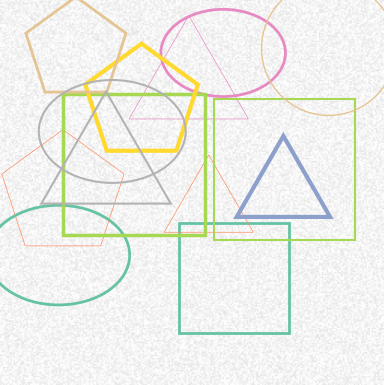[{"shape": "square", "thickness": 2, "radius": 0.71, "center": [0.607, 0.278]}, {"shape": "oval", "thickness": 2, "radius": 0.92, "center": [0.152, 0.337]}, {"shape": "pentagon", "thickness": 0.5, "radius": 0.83, "center": [0.163, 0.496]}, {"shape": "triangle", "thickness": 0.5, "radius": 0.67, "center": [0.542, 0.464]}, {"shape": "triangle", "thickness": 3, "radius": 0.7, "center": [0.736, 0.507]}, {"shape": "oval", "thickness": 2, "radius": 0.81, "center": [0.58, 0.863]}, {"shape": "triangle", "thickness": 0.5, "radius": 0.9, "center": [0.49, 0.781]}, {"shape": "square", "thickness": 2.5, "radius": 0.92, "center": [0.348, 0.573]}, {"shape": "square", "thickness": 1.5, "radius": 0.92, "center": [0.738, 0.559]}, {"shape": "pentagon", "thickness": 3, "radius": 0.77, "center": [0.368, 0.733]}, {"shape": "pentagon", "thickness": 2, "radius": 0.68, "center": [0.197, 0.871]}, {"shape": "circle", "thickness": 1, "radius": 0.87, "center": [0.854, 0.875]}, {"shape": "oval", "thickness": 1.5, "radius": 0.95, "center": [0.292, 0.659]}, {"shape": "triangle", "thickness": 1.5, "radius": 0.97, "center": [0.275, 0.568]}]